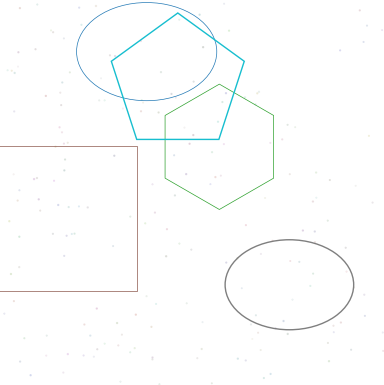[{"shape": "oval", "thickness": 0.5, "radius": 0.91, "center": [0.381, 0.866]}, {"shape": "hexagon", "thickness": 0.5, "radius": 0.81, "center": [0.57, 0.619]}, {"shape": "square", "thickness": 0.5, "radius": 0.94, "center": [0.167, 0.434]}, {"shape": "oval", "thickness": 1, "radius": 0.83, "center": [0.752, 0.26]}, {"shape": "pentagon", "thickness": 1, "radius": 0.91, "center": [0.462, 0.785]}]